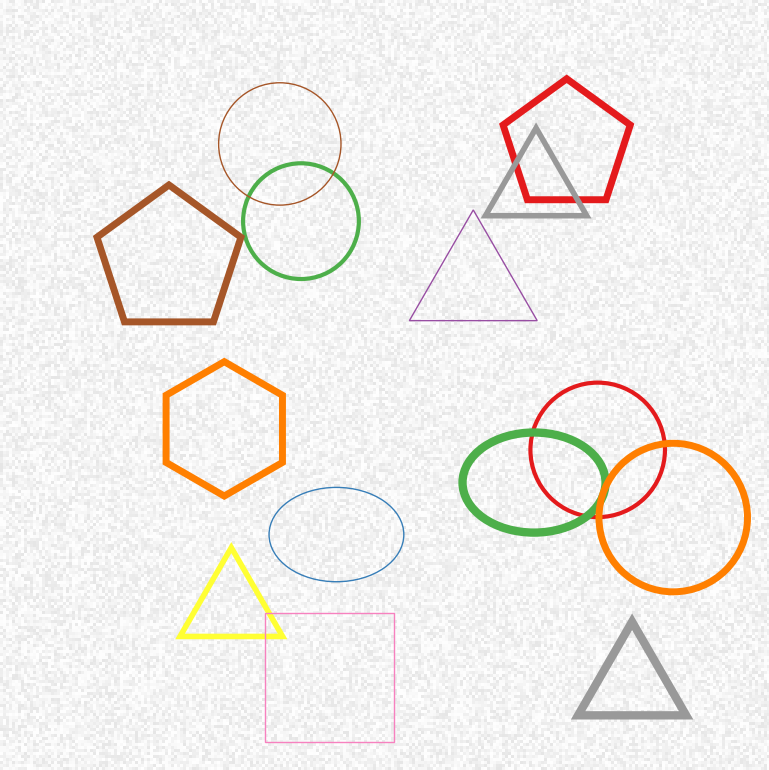[{"shape": "pentagon", "thickness": 2.5, "radius": 0.43, "center": [0.736, 0.811]}, {"shape": "circle", "thickness": 1.5, "radius": 0.44, "center": [0.776, 0.416]}, {"shape": "oval", "thickness": 0.5, "radius": 0.44, "center": [0.437, 0.306]}, {"shape": "circle", "thickness": 1.5, "radius": 0.38, "center": [0.391, 0.713]}, {"shape": "oval", "thickness": 3, "radius": 0.46, "center": [0.694, 0.373]}, {"shape": "triangle", "thickness": 0.5, "radius": 0.48, "center": [0.615, 0.631]}, {"shape": "hexagon", "thickness": 2.5, "radius": 0.44, "center": [0.291, 0.443]}, {"shape": "circle", "thickness": 2.5, "radius": 0.48, "center": [0.874, 0.328]}, {"shape": "triangle", "thickness": 2, "radius": 0.38, "center": [0.3, 0.212]}, {"shape": "circle", "thickness": 0.5, "radius": 0.4, "center": [0.363, 0.813]}, {"shape": "pentagon", "thickness": 2.5, "radius": 0.49, "center": [0.219, 0.662]}, {"shape": "square", "thickness": 0.5, "radius": 0.42, "center": [0.429, 0.12]}, {"shape": "triangle", "thickness": 2, "radius": 0.38, "center": [0.696, 0.758]}, {"shape": "triangle", "thickness": 3, "radius": 0.4, "center": [0.821, 0.111]}]